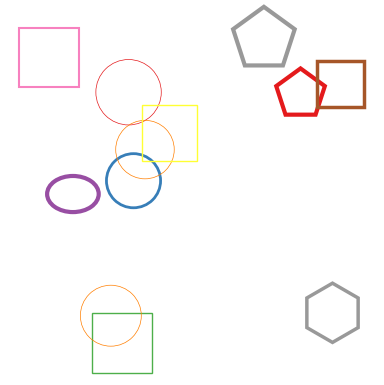[{"shape": "circle", "thickness": 0.5, "radius": 0.42, "center": [0.334, 0.76]}, {"shape": "pentagon", "thickness": 3, "radius": 0.33, "center": [0.781, 0.756]}, {"shape": "circle", "thickness": 2, "radius": 0.35, "center": [0.347, 0.531]}, {"shape": "square", "thickness": 1, "radius": 0.39, "center": [0.316, 0.109]}, {"shape": "oval", "thickness": 3, "radius": 0.33, "center": [0.189, 0.496]}, {"shape": "circle", "thickness": 0.5, "radius": 0.4, "center": [0.288, 0.18]}, {"shape": "circle", "thickness": 0.5, "radius": 0.38, "center": [0.377, 0.611]}, {"shape": "square", "thickness": 1, "radius": 0.36, "center": [0.441, 0.655]}, {"shape": "square", "thickness": 2.5, "radius": 0.3, "center": [0.884, 0.782]}, {"shape": "square", "thickness": 1.5, "radius": 0.39, "center": [0.127, 0.851]}, {"shape": "pentagon", "thickness": 3, "radius": 0.42, "center": [0.685, 0.898]}, {"shape": "hexagon", "thickness": 2.5, "radius": 0.38, "center": [0.864, 0.188]}]